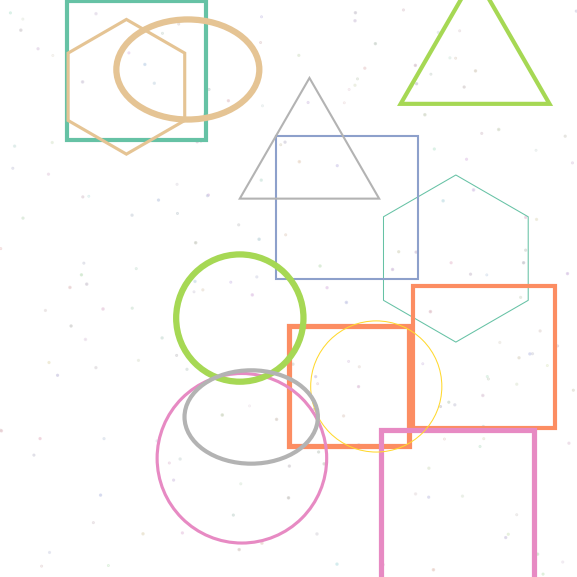[{"shape": "square", "thickness": 2, "radius": 0.6, "center": [0.236, 0.877]}, {"shape": "hexagon", "thickness": 0.5, "radius": 0.72, "center": [0.789, 0.551]}, {"shape": "square", "thickness": 2, "radius": 0.61, "center": [0.838, 0.381]}, {"shape": "square", "thickness": 2.5, "radius": 0.52, "center": [0.605, 0.331]}, {"shape": "square", "thickness": 1, "radius": 0.62, "center": [0.601, 0.64]}, {"shape": "square", "thickness": 2.5, "radius": 0.66, "center": [0.792, 0.122]}, {"shape": "circle", "thickness": 1.5, "radius": 0.73, "center": [0.419, 0.206]}, {"shape": "circle", "thickness": 3, "radius": 0.55, "center": [0.415, 0.448]}, {"shape": "triangle", "thickness": 2, "radius": 0.74, "center": [0.823, 0.894]}, {"shape": "circle", "thickness": 0.5, "radius": 0.57, "center": [0.652, 0.33]}, {"shape": "oval", "thickness": 3, "radius": 0.62, "center": [0.325, 0.879]}, {"shape": "hexagon", "thickness": 1.5, "radius": 0.58, "center": [0.219, 0.849]}, {"shape": "oval", "thickness": 2, "radius": 0.58, "center": [0.435, 0.277]}, {"shape": "triangle", "thickness": 1, "radius": 0.7, "center": [0.536, 0.725]}]